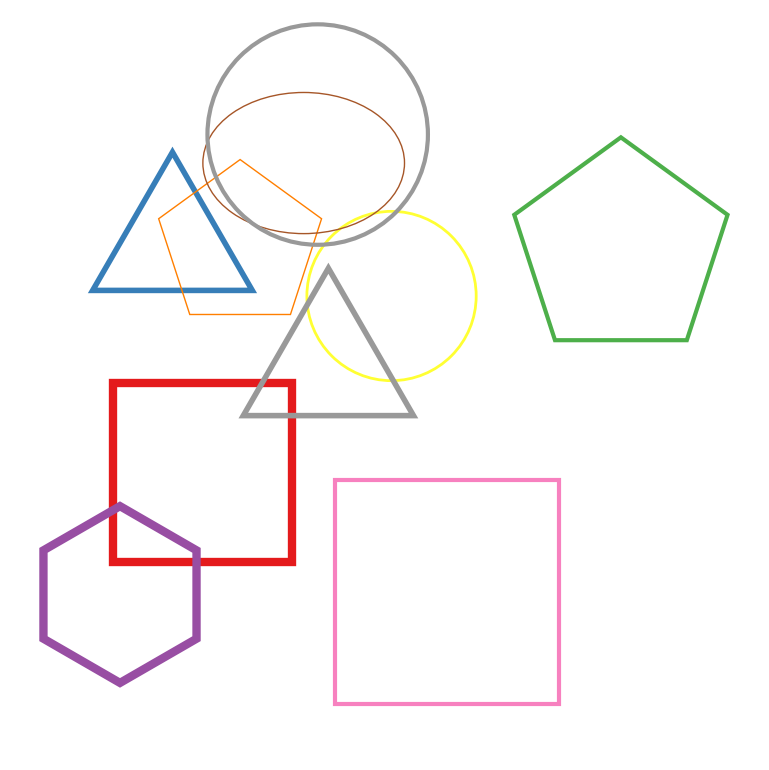[{"shape": "square", "thickness": 3, "radius": 0.58, "center": [0.263, 0.386]}, {"shape": "triangle", "thickness": 2, "radius": 0.6, "center": [0.224, 0.683]}, {"shape": "pentagon", "thickness": 1.5, "radius": 0.73, "center": [0.806, 0.676]}, {"shape": "hexagon", "thickness": 3, "radius": 0.57, "center": [0.156, 0.228]}, {"shape": "pentagon", "thickness": 0.5, "radius": 0.56, "center": [0.312, 0.682]}, {"shape": "circle", "thickness": 1, "radius": 0.55, "center": [0.508, 0.616]}, {"shape": "oval", "thickness": 0.5, "radius": 0.65, "center": [0.394, 0.788]}, {"shape": "square", "thickness": 1.5, "radius": 0.73, "center": [0.58, 0.231]}, {"shape": "circle", "thickness": 1.5, "radius": 0.72, "center": [0.413, 0.825]}, {"shape": "triangle", "thickness": 2, "radius": 0.64, "center": [0.426, 0.524]}]